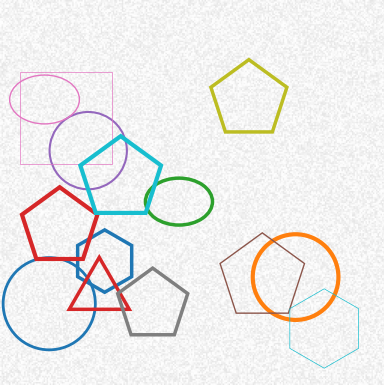[{"shape": "hexagon", "thickness": 2.5, "radius": 0.41, "center": [0.272, 0.322]}, {"shape": "circle", "thickness": 2, "radius": 0.6, "center": [0.128, 0.211]}, {"shape": "circle", "thickness": 3, "radius": 0.56, "center": [0.768, 0.28]}, {"shape": "oval", "thickness": 2.5, "radius": 0.44, "center": [0.465, 0.476]}, {"shape": "pentagon", "thickness": 3, "radius": 0.52, "center": [0.155, 0.411]}, {"shape": "triangle", "thickness": 2.5, "radius": 0.45, "center": [0.258, 0.242]}, {"shape": "circle", "thickness": 1.5, "radius": 0.5, "center": [0.229, 0.609]}, {"shape": "pentagon", "thickness": 1, "radius": 0.58, "center": [0.681, 0.28]}, {"shape": "oval", "thickness": 1, "radius": 0.45, "center": [0.116, 0.742]}, {"shape": "square", "thickness": 0.5, "radius": 0.59, "center": [0.172, 0.694]}, {"shape": "pentagon", "thickness": 2.5, "radius": 0.48, "center": [0.397, 0.208]}, {"shape": "pentagon", "thickness": 2.5, "radius": 0.52, "center": [0.646, 0.741]}, {"shape": "hexagon", "thickness": 0.5, "radius": 0.52, "center": [0.842, 0.147]}, {"shape": "pentagon", "thickness": 3, "radius": 0.55, "center": [0.314, 0.536]}]